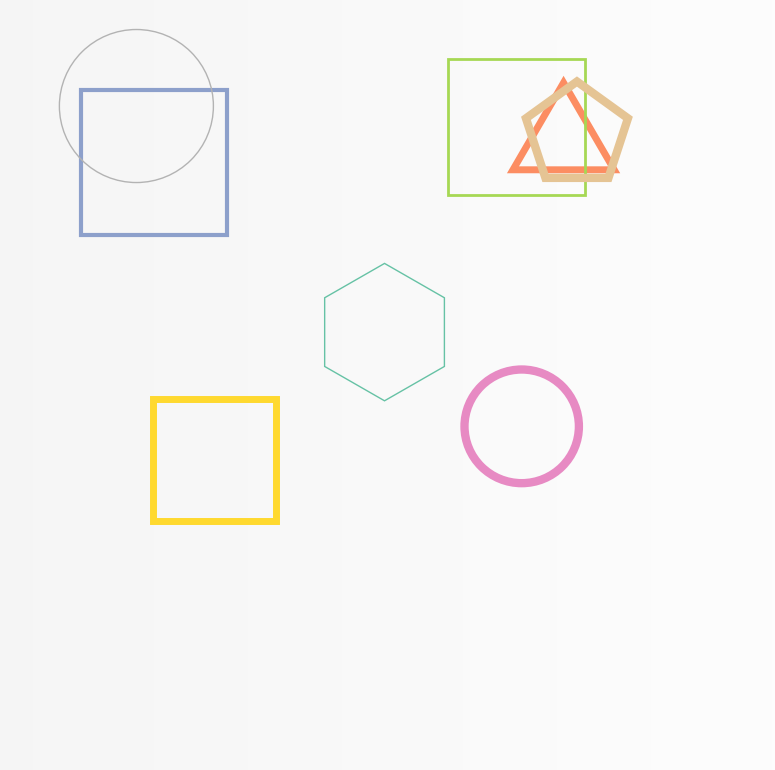[{"shape": "hexagon", "thickness": 0.5, "radius": 0.45, "center": [0.496, 0.569]}, {"shape": "triangle", "thickness": 2.5, "radius": 0.38, "center": [0.727, 0.817]}, {"shape": "square", "thickness": 1.5, "radius": 0.47, "center": [0.199, 0.789]}, {"shape": "circle", "thickness": 3, "radius": 0.37, "center": [0.673, 0.446]}, {"shape": "square", "thickness": 1, "radius": 0.44, "center": [0.666, 0.836]}, {"shape": "square", "thickness": 2.5, "radius": 0.4, "center": [0.276, 0.403]}, {"shape": "pentagon", "thickness": 3, "radius": 0.35, "center": [0.744, 0.825]}, {"shape": "circle", "thickness": 0.5, "radius": 0.5, "center": [0.176, 0.862]}]